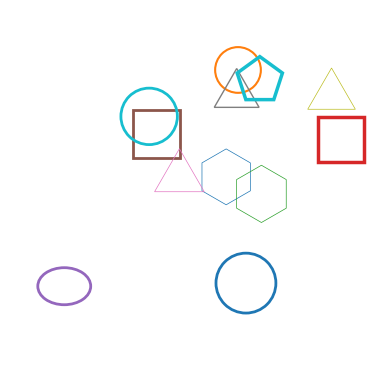[{"shape": "hexagon", "thickness": 0.5, "radius": 0.36, "center": [0.587, 0.541]}, {"shape": "circle", "thickness": 2, "radius": 0.39, "center": [0.639, 0.265]}, {"shape": "circle", "thickness": 1.5, "radius": 0.3, "center": [0.618, 0.818]}, {"shape": "hexagon", "thickness": 0.5, "radius": 0.37, "center": [0.679, 0.496]}, {"shape": "square", "thickness": 2.5, "radius": 0.29, "center": [0.886, 0.639]}, {"shape": "oval", "thickness": 2, "radius": 0.34, "center": [0.167, 0.257]}, {"shape": "square", "thickness": 2, "radius": 0.31, "center": [0.406, 0.652]}, {"shape": "triangle", "thickness": 0.5, "radius": 0.37, "center": [0.466, 0.539]}, {"shape": "triangle", "thickness": 1, "radius": 0.34, "center": [0.615, 0.755]}, {"shape": "triangle", "thickness": 0.5, "radius": 0.36, "center": [0.861, 0.752]}, {"shape": "circle", "thickness": 2, "radius": 0.37, "center": [0.387, 0.698]}, {"shape": "pentagon", "thickness": 2.5, "radius": 0.31, "center": [0.675, 0.791]}]